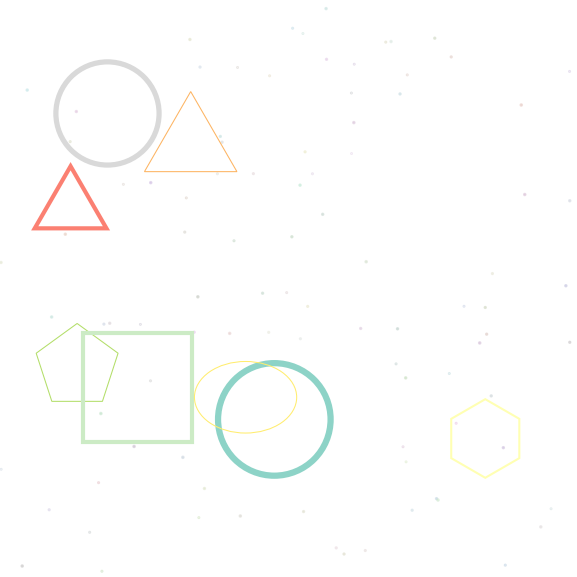[{"shape": "circle", "thickness": 3, "radius": 0.49, "center": [0.475, 0.273]}, {"shape": "hexagon", "thickness": 1, "radius": 0.34, "center": [0.84, 0.24]}, {"shape": "triangle", "thickness": 2, "radius": 0.36, "center": [0.122, 0.64]}, {"shape": "triangle", "thickness": 0.5, "radius": 0.46, "center": [0.33, 0.748]}, {"shape": "pentagon", "thickness": 0.5, "radius": 0.37, "center": [0.134, 0.364]}, {"shape": "circle", "thickness": 2.5, "radius": 0.45, "center": [0.186, 0.803]}, {"shape": "square", "thickness": 2, "radius": 0.47, "center": [0.238, 0.328]}, {"shape": "oval", "thickness": 0.5, "radius": 0.44, "center": [0.425, 0.311]}]